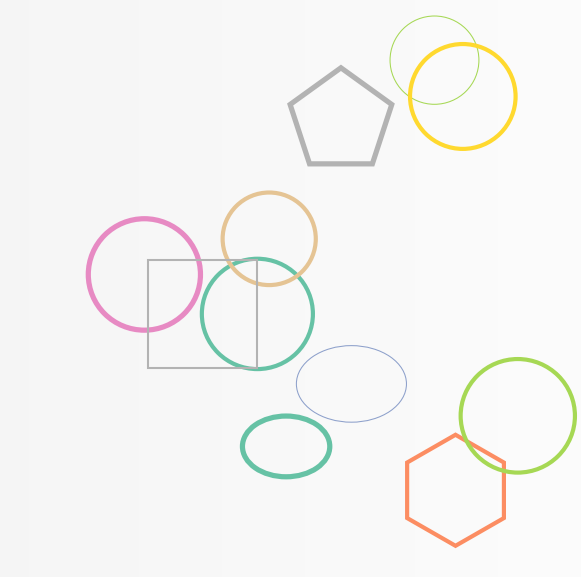[{"shape": "oval", "thickness": 2.5, "radius": 0.38, "center": [0.492, 0.226]}, {"shape": "circle", "thickness": 2, "radius": 0.48, "center": [0.443, 0.456]}, {"shape": "hexagon", "thickness": 2, "radius": 0.48, "center": [0.784, 0.15]}, {"shape": "oval", "thickness": 0.5, "radius": 0.47, "center": [0.605, 0.334]}, {"shape": "circle", "thickness": 2.5, "radius": 0.48, "center": [0.248, 0.524]}, {"shape": "circle", "thickness": 0.5, "radius": 0.38, "center": [0.747, 0.895]}, {"shape": "circle", "thickness": 2, "radius": 0.49, "center": [0.891, 0.279]}, {"shape": "circle", "thickness": 2, "radius": 0.45, "center": [0.796, 0.832]}, {"shape": "circle", "thickness": 2, "radius": 0.4, "center": [0.463, 0.586]}, {"shape": "square", "thickness": 1, "radius": 0.47, "center": [0.348, 0.456]}, {"shape": "pentagon", "thickness": 2.5, "radius": 0.46, "center": [0.587, 0.79]}]